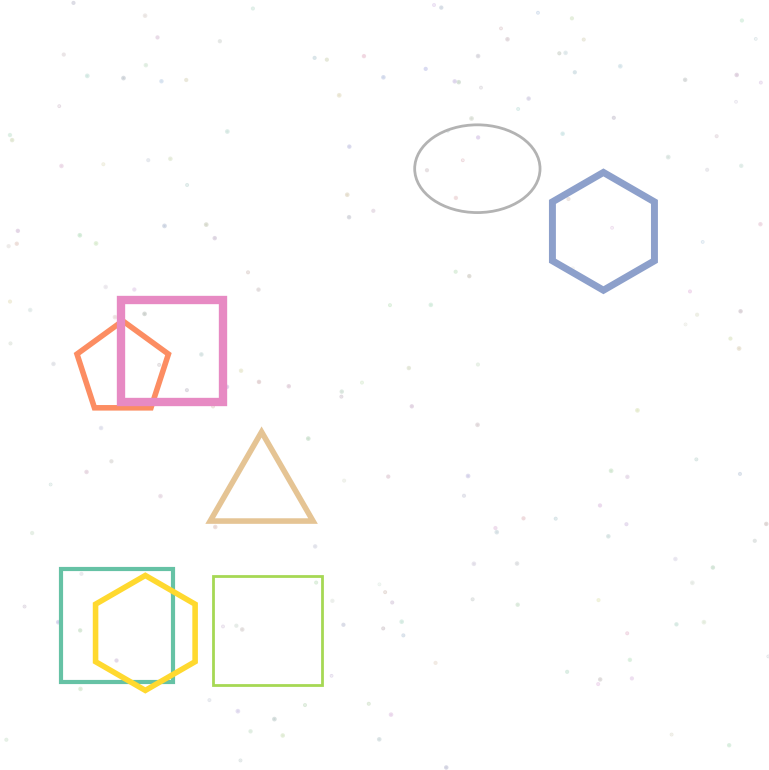[{"shape": "square", "thickness": 1.5, "radius": 0.36, "center": [0.152, 0.188]}, {"shape": "pentagon", "thickness": 2, "radius": 0.31, "center": [0.159, 0.521]}, {"shape": "hexagon", "thickness": 2.5, "radius": 0.38, "center": [0.784, 0.7]}, {"shape": "square", "thickness": 3, "radius": 0.33, "center": [0.223, 0.544]}, {"shape": "square", "thickness": 1, "radius": 0.36, "center": [0.347, 0.181]}, {"shape": "hexagon", "thickness": 2, "radius": 0.37, "center": [0.189, 0.178]}, {"shape": "triangle", "thickness": 2, "radius": 0.39, "center": [0.34, 0.362]}, {"shape": "oval", "thickness": 1, "radius": 0.41, "center": [0.62, 0.781]}]